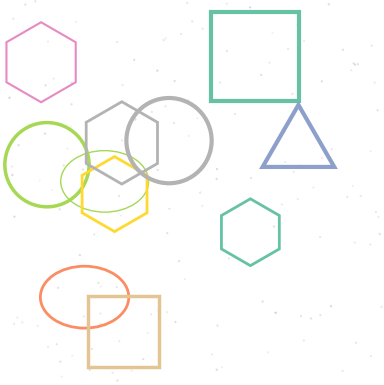[{"shape": "square", "thickness": 3, "radius": 0.58, "center": [0.662, 0.853]}, {"shape": "hexagon", "thickness": 2, "radius": 0.43, "center": [0.65, 0.397]}, {"shape": "oval", "thickness": 2, "radius": 0.57, "center": [0.22, 0.228]}, {"shape": "triangle", "thickness": 3, "radius": 0.54, "center": [0.775, 0.62]}, {"shape": "hexagon", "thickness": 1.5, "radius": 0.52, "center": [0.107, 0.838]}, {"shape": "circle", "thickness": 2.5, "radius": 0.55, "center": [0.122, 0.572]}, {"shape": "oval", "thickness": 1, "radius": 0.57, "center": [0.272, 0.529]}, {"shape": "hexagon", "thickness": 2, "radius": 0.49, "center": [0.298, 0.496]}, {"shape": "square", "thickness": 2.5, "radius": 0.46, "center": [0.321, 0.139]}, {"shape": "circle", "thickness": 3, "radius": 0.55, "center": [0.439, 0.635]}, {"shape": "hexagon", "thickness": 2, "radius": 0.53, "center": [0.316, 0.629]}]